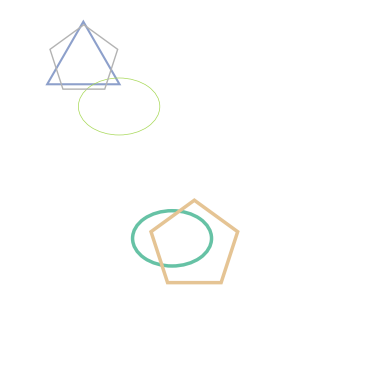[{"shape": "oval", "thickness": 2.5, "radius": 0.51, "center": [0.447, 0.381]}, {"shape": "triangle", "thickness": 1.5, "radius": 0.54, "center": [0.216, 0.835]}, {"shape": "oval", "thickness": 0.5, "radius": 0.53, "center": [0.309, 0.723]}, {"shape": "pentagon", "thickness": 2.5, "radius": 0.59, "center": [0.505, 0.362]}, {"shape": "pentagon", "thickness": 1, "radius": 0.46, "center": [0.218, 0.843]}]